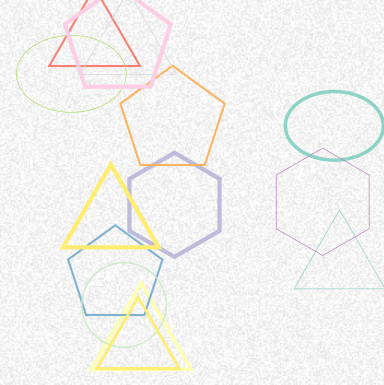[{"shape": "oval", "thickness": 2.5, "radius": 0.64, "center": [0.868, 0.673]}, {"shape": "triangle", "thickness": 0.5, "radius": 0.68, "center": [0.882, 0.318]}, {"shape": "triangle", "thickness": 2.5, "radius": 0.75, "center": [0.367, 0.116]}, {"shape": "hexagon", "thickness": 3, "radius": 0.68, "center": [0.453, 0.468]}, {"shape": "triangle", "thickness": 1.5, "radius": 0.68, "center": [0.246, 0.897]}, {"shape": "pentagon", "thickness": 1.5, "radius": 0.64, "center": [0.299, 0.286]}, {"shape": "pentagon", "thickness": 1.5, "radius": 0.71, "center": [0.448, 0.687]}, {"shape": "oval", "thickness": 0.5, "radius": 0.71, "center": [0.185, 0.808]}, {"shape": "pentagon", "thickness": 3, "radius": 0.72, "center": [0.306, 0.892]}, {"shape": "triangle", "thickness": 0.5, "radius": 0.73, "center": [0.333, 0.879]}, {"shape": "hexagon", "thickness": 0.5, "radius": 0.7, "center": [0.838, 0.476]}, {"shape": "circle", "thickness": 1, "radius": 0.55, "center": [0.322, 0.208]}, {"shape": "triangle", "thickness": 2, "radius": 0.62, "center": [0.359, 0.105]}, {"shape": "triangle", "thickness": 3, "radius": 0.72, "center": [0.288, 0.429]}]